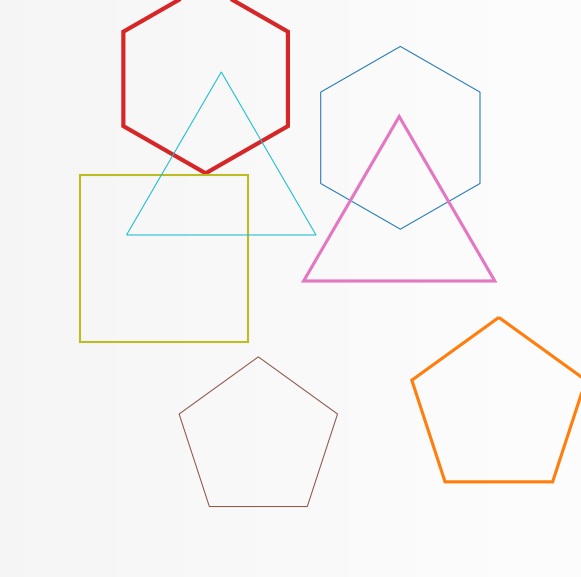[{"shape": "hexagon", "thickness": 0.5, "radius": 0.79, "center": [0.689, 0.761]}, {"shape": "pentagon", "thickness": 1.5, "radius": 0.79, "center": [0.858, 0.292]}, {"shape": "hexagon", "thickness": 2, "radius": 0.82, "center": [0.354, 0.863]}, {"shape": "pentagon", "thickness": 0.5, "radius": 0.72, "center": [0.444, 0.238]}, {"shape": "triangle", "thickness": 1.5, "radius": 0.95, "center": [0.687, 0.608]}, {"shape": "square", "thickness": 1, "radius": 0.72, "center": [0.282, 0.552]}, {"shape": "triangle", "thickness": 0.5, "radius": 0.94, "center": [0.381, 0.686]}]